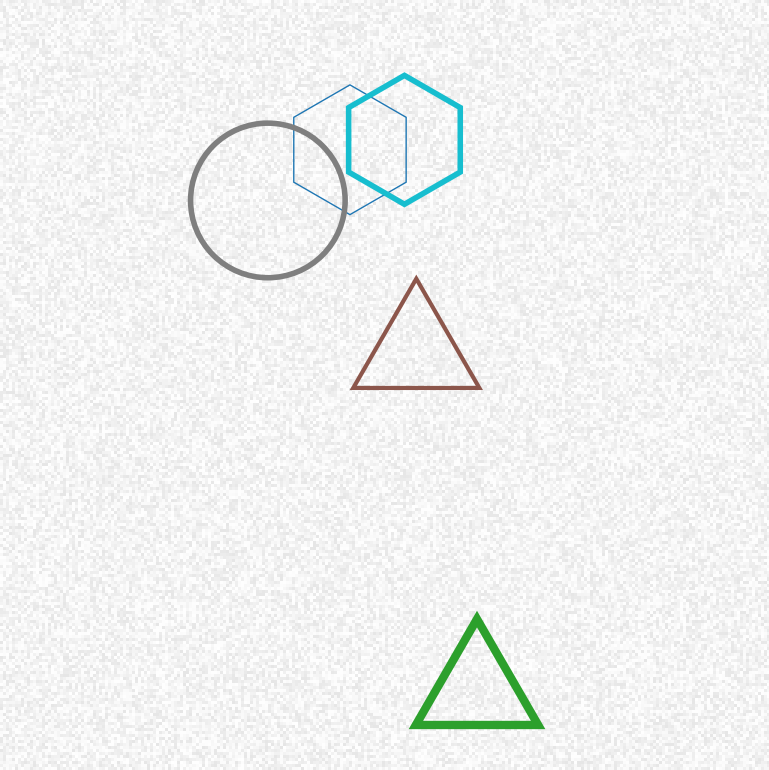[{"shape": "hexagon", "thickness": 0.5, "radius": 0.42, "center": [0.454, 0.806]}, {"shape": "triangle", "thickness": 3, "radius": 0.46, "center": [0.619, 0.104]}, {"shape": "triangle", "thickness": 1.5, "radius": 0.47, "center": [0.541, 0.543]}, {"shape": "circle", "thickness": 2, "radius": 0.5, "center": [0.348, 0.74]}, {"shape": "hexagon", "thickness": 2, "radius": 0.42, "center": [0.525, 0.818]}]